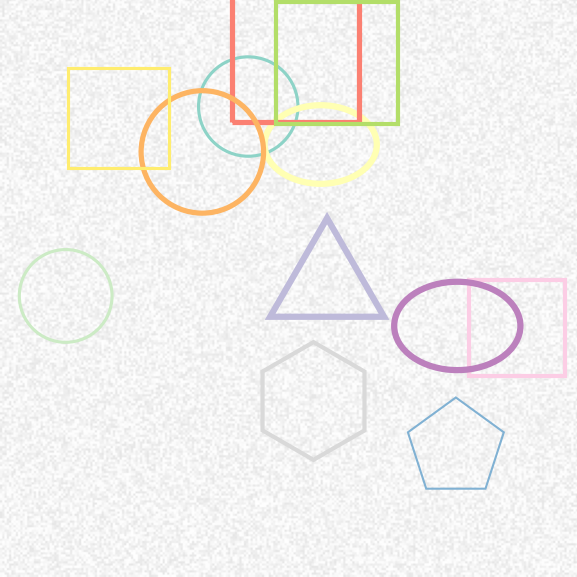[{"shape": "circle", "thickness": 1.5, "radius": 0.43, "center": [0.43, 0.815]}, {"shape": "oval", "thickness": 3, "radius": 0.49, "center": [0.555, 0.749]}, {"shape": "triangle", "thickness": 3, "radius": 0.57, "center": [0.566, 0.508]}, {"shape": "square", "thickness": 2.5, "radius": 0.55, "center": [0.512, 0.896]}, {"shape": "pentagon", "thickness": 1, "radius": 0.44, "center": [0.789, 0.224]}, {"shape": "circle", "thickness": 2.5, "radius": 0.53, "center": [0.35, 0.736]}, {"shape": "square", "thickness": 2, "radius": 0.53, "center": [0.584, 0.891]}, {"shape": "square", "thickness": 2, "radius": 0.42, "center": [0.895, 0.431]}, {"shape": "hexagon", "thickness": 2, "radius": 0.51, "center": [0.543, 0.305]}, {"shape": "oval", "thickness": 3, "radius": 0.55, "center": [0.792, 0.435]}, {"shape": "circle", "thickness": 1.5, "radius": 0.4, "center": [0.114, 0.487]}, {"shape": "square", "thickness": 1.5, "radius": 0.43, "center": [0.205, 0.795]}]